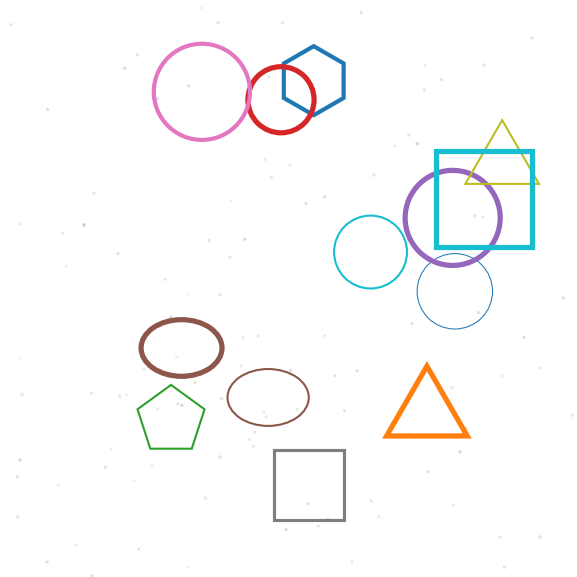[{"shape": "hexagon", "thickness": 2, "radius": 0.3, "center": [0.543, 0.859]}, {"shape": "circle", "thickness": 0.5, "radius": 0.33, "center": [0.788, 0.495]}, {"shape": "triangle", "thickness": 2.5, "radius": 0.4, "center": [0.739, 0.285]}, {"shape": "pentagon", "thickness": 1, "radius": 0.31, "center": [0.296, 0.272]}, {"shape": "circle", "thickness": 2.5, "radius": 0.29, "center": [0.487, 0.826]}, {"shape": "circle", "thickness": 2.5, "radius": 0.41, "center": [0.784, 0.622]}, {"shape": "oval", "thickness": 1, "radius": 0.35, "center": [0.464, 0.311]}, {"shape": "oval", "thickness": 2.5, "radius": 0.35, "center": [0.314, 0.397]}, {"shape": "circle", "thickness": 2, "radius": 0.42, "center": [0.35, 0.84]}, {"shape": "square", "thickness": 1.5, "radius": 0.3, "center": [0.534, 0.16]}, {"shape": "triangle", "thickness": 1, "radius": 0.37, "center": [0.87, 0.717]}, {"shape": "square", "thickness": 2.5, "radius": 0.42, "center": [0.838, 0.655]}, {"shape": "circle", "thickness": 1, "radius": 0.32, "center": [0.642, 0.563]}]